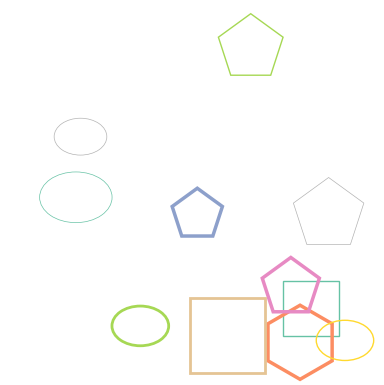[{"shape": "square", "thickness": 1, "radius": 0.36, "center": [0.808, 0.199]}, {"shape": "oval", "thickness": 0.5, "radius": 0.47, "center": [0.197, 0.488]}, {"shape": "hexagon", "thickness": 2.5, "radius": 0.48, "center": [0.779, 0.111]}, {"shape": "pentagon", "thickness": 2.5, "radius": 0.34, "center": [0.512, 0.442]}, {"shape": "pentagon", "thickness": 2.5, "radius": 0.39, "center": [0.755, 0.253]}, {"shape": "pentagon", "thickness": 1, "radius": 0.44, "center": [0.651, 0.876]}, {"shape": "oval", "thickness": 2, "radius": 0.37, "center": [0.364, 0.153]}, {"shape": "oval", "thickness": 1, "radius": 0.37, "center": [0.896, 0.116]}, {"shape": "square", "thickness": 2, "radius": 0.48, "center": [0.591, 0.129]}, {"shape": "oval", "thickness": 0.5, "radius": 0.34, "center": [0.209, 0.645]}, {"shape": "pentagon", "thickness": 0.5, "radius": 0.48, "center": [0.854, 0.443]}]